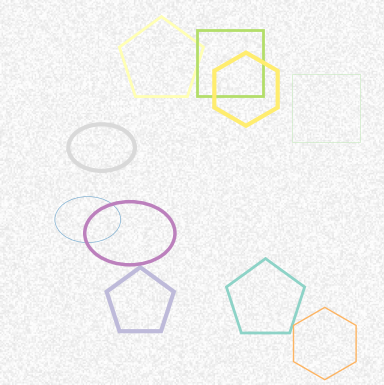[{"shape": "pentagon", "thickness": 2, "radius": 0.53, "center": [0.69, 0.222]}, {"shape": "pentagon", "thickness": 2, "radius": 0.57, "center": [0.419, 0.842]}, {"shape": "pentagon", "thickness": 3, "radius": 0.46, "center": [0.364, 0.214]}, {"shape": "oval", "thickness": 0.5, "radius": 0.43, "center": [0.228, 0.43]}, {"shape": "hexagon", "thickness": 1, "radius": 0.47, "center": [0.844, 0.108]}, {"shape": "square", "thickness": 2, "radius": 0.43, "center": [0.597, 0.836]}, {"shape": "oval", "thickness": 3, "radius": 0.43, "center": [0.264, 0.617]}, {"shape": "oval", "thickness": 2.5, "radius": 0.59, "center": [0.337, 0.394]}, {"shape": "square", "thickness": 0.5, "radius": 0.44, "center": [0.846, 0.719]}, {"shape": "hexagon", "thickness": 3, "radius": 0.48, "center": [0.639, 0.768]}]